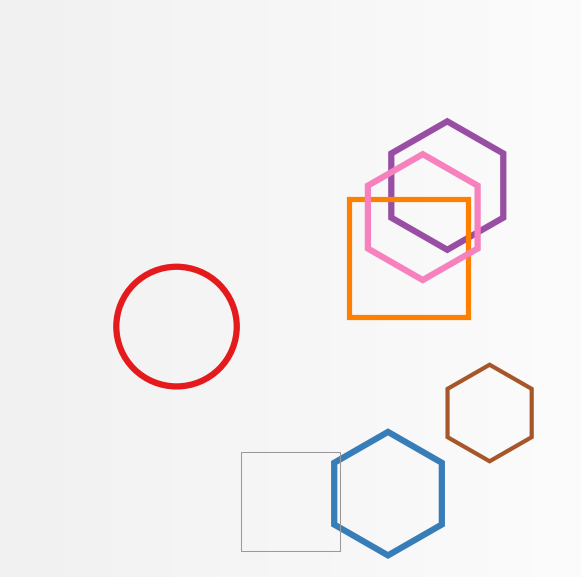[{"shape": "circle", "thickness": 3, "radius": 0.52, "center": [0.304, 0.434]}, {"shape": "hexagon", "thickness": 3, "radius": 0.53, "center": [0.668, 0.144]}, {"shape": "hexagon", "thickness": 3, "radius": 0.56, "center": [0.77, 0.678]}, {"shape": "square", "thickness": 2.5, "radius": 0.51, "center": [0.703, 0.553]}, {"shape": "hexagon", "thickness": 2, "radius": 0.42, "center": [0.842, 0.284]}, {"shape": "hexagon", "thickness": 3, "radius": 0.54, "center": [0.727, 0.623]}, {"shape": "square", "thickness": 0.5, "radius": 0.43, "center": [0.5, 0.131]}]